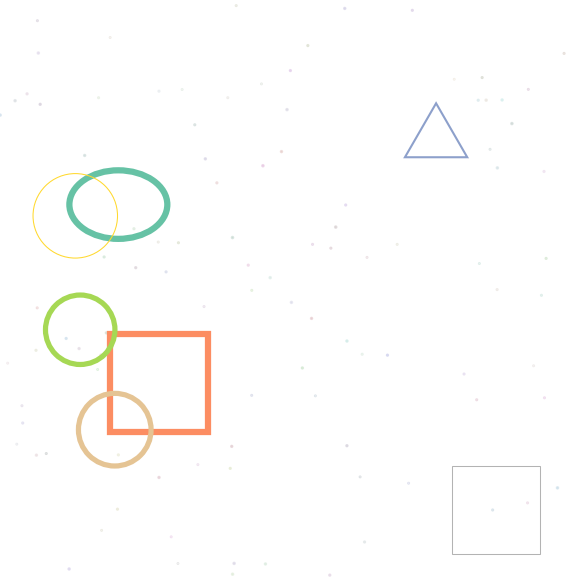[{"shape": "oval", "thickness": 3, "radius": 0.42, "center": [0.205, 0.645]}, {"shape": "square", "thickness": 3, "radius": 0.42, "center": [0.275, 0.336]}, {"shape": "triangle", "thickness": 1, "radius": 0.31, "center": [0.755, 0.758]}, {"shape": "circle", "thickness": 2.5, "radius": 0.3, "center": [0.139, 0.428]}, {"shape": "circle", "thickness": 0.5, "radius": 0.37, "center": [0.13, 0.625]}, {"shape": "circle", "thickness": 2.5, "radius": 0.31, "center": [0.199, 0.255]}, {"shape": "square", "thickness": 0.5, "radius": 0.38, "center": [0.858, 0.116]}]